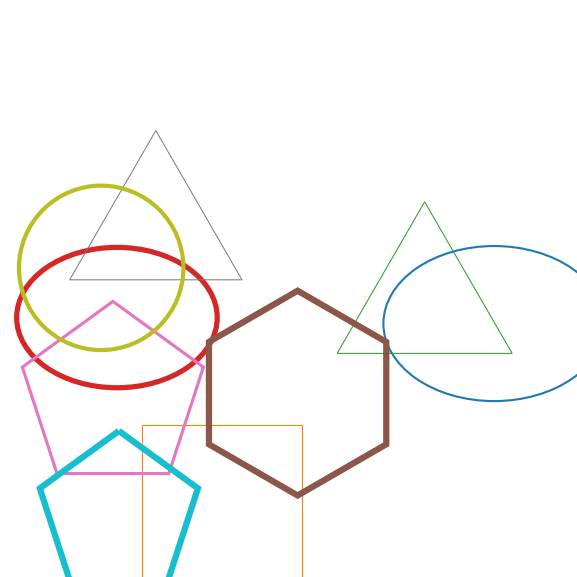[{"shape": "oval", "thickness": 1, "radius": 0.96, "center": [0.856, 0.439]}, {"shape": "square", "thickness": 0.5, "radius": 0.69, "center": [0.385, 0.125]}, {"shape": "triangle", "thickness": 0.5, "radius": 0.87, "center": [0.735, 0.475]}, {"shape": "oval", "thickness": 2.5, "radius": 0.87, "center": [0.202, 0.449]}, {"shape": "hexagon", "thickness": 3, "radius": 0.89, "center": [0.515, 0.318]}, {"shape": "pentagon", "thickness": 1.5, "radius": 0.82, "center": [0.195, 0.312]}, {"shape": "triangle", "thickness": 0.5, "radius": 0.86, "center": [0.27, 0.601]}, {"shape": "circle", "thickness": 2, "radius": 0.71, "center": [0.175, 0.535]}, {"shape": "pentagon", "thickness": 3, "radius": 0.72, "center": [0.206, 0.109]}]